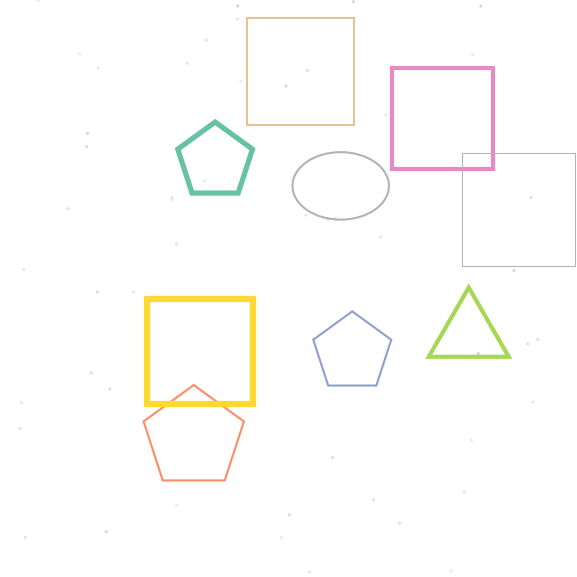[{"shape": "pentagon", "thickness": 2.5, "radius": 0.34, "center": [0.373, 0.72]}, {"shape": "pentagon", "thickness": 1, "radius": 0.46, "center": [0.335, 0.241]}, {"shape": "pentagon", "thickness": 1, "radius": 0.35, "center": [0.61, 0.389]}, {"shape": "square", "thickness": 2, "radius": 0.43, "center": [0.766, 0.794]}, {"shape": "triangle", "thickness": 2, "radius": 0.4, "center": [0.812, 0.421]}, {"shape": "square", "thickness": 3, "radius": 0.46, "center": [0.346, 0.39]}, {"shape": "square", "thickness": 1, "radius": 0.46, "center": [0.521, 0.875]}, {"shape": "square", "thickness": 0.5, "radius": 0.49, "center": [0.898, 0.636]}, {"shape": "oval", "thickness": 1, "radius": 0.42, "center": [0.59, 0.677]}]